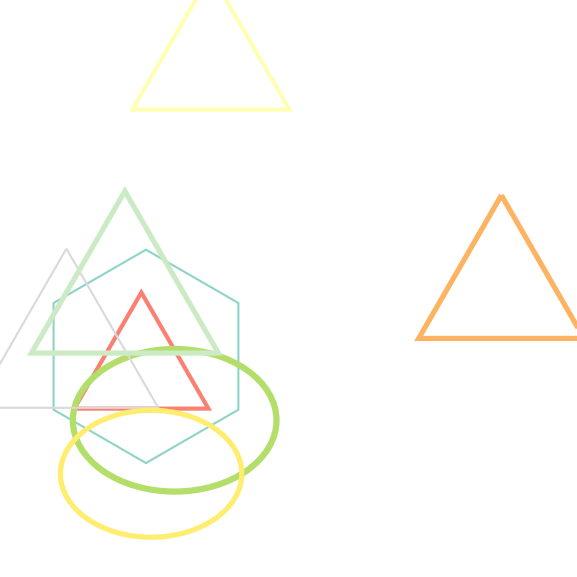[{"shape": "hexagon", "thickness": 1, "radius": 0.92, "center": [0.253, 0.382]}, {"shape": "triangle", "thickness": 2, "radius": 0.78, "center": [0.365, 0.888]}, {"shape": "triangle", "thickness": 2, "radius": 0.67, "center": [0.245, 0.359]}, {"shape": "triangle", "thickness": 2.5, "radius": 0.83, "center": [0.868, 0.496]}, {"shape": "oval", "thickness": 3, "radius": 0.88, "center": [0.302, 0.271]}, {"shape": "triangle", "thickness": 1, "radius": 0.92, "center": [0.115, 0.385]}, {"shape": "triangle", "thickness": 2.5, "radius": 0.93, "center": [0.216, 0.481]}, {"shape": "oval", "thickness": 2.5, "radius": 0.79, "center": [0.262, 0.179]}]